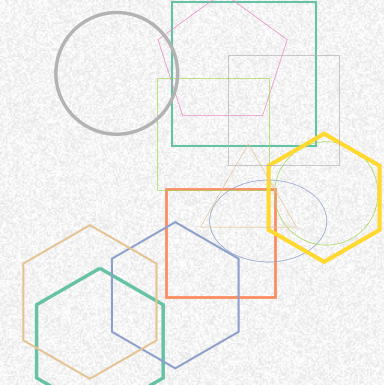[{"shape": "hexagon", "thickness": 2.5, "radius": 0.95, "center": [0.259, 0.113]}, {"shape": "square", "thickness": 1.5, "radius": 0.94, "center": [0.634, 0.807]}, {"shape": "square", "thickness": 2, "radius": 0.7, "center": [0.573, 0.369]}, {"shape": "hexagon", "thickness": 1.5, "radius": 0.95, "center": [0.455, 0.233]}, {"shape": "oval", "thickness": 0.5, "radius": 0.76, "center": [0.697, 0.426]}, {"shape": "pentagon", "thickness": 0.5, "radius": 0.88, "center": [0.578, 0.842]}, {"shape": "circle", "thickness": 0.5, "radius": 0.67, "center": [0.847, 0.498]}, {"shape": "square", "thickness": 0.5, "radius": 0.73, "center": [0.553, 0.651]}, {"shape": "hexagon", "thickness": 3, "radius": 0.83, "center": [0.842, 0.486]}, {"shape": "triangle", "thickness": 0.5, "radius": 0.72, "center": [0.645, 0.482]}, {"shape": "hexagon", "thickness": 1.5, "radius": 1.0, "center": [0.234, 0.216]}, {"shape": "square", "thickness": 0.5, "radius": 0.72, "center": [0.737, 0.714]}, {"shape": "circle", "thickness": 2.5, "radius": 0.79, "center": [0.303, 0.809]}]